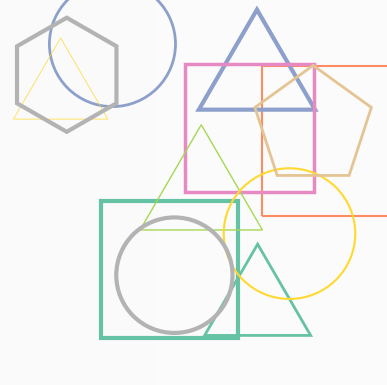[{"shape": "triangle", "thickness": 2, "radius": 0.79, "center": [0.665, 0.208]}, {"shape": "square", "thickness": 3, "radius": 0.89, "center": [0.437, 0.3]}, {"shape": "square", "thickness": 1.5, "radius": 0.97, "center": [0.872, 0.633]}, {"shape": "triangle", "thickness": 3, "radius": 0.87, "center": [0.663, 0.802]}, {"shape": "circle", "thickness": 2, "radius": 0.81, "center": [0.29, 0.886]}, {"shape": "square", "thickness": 2.5, "radius": 0.83, "center": [0.643, 0.667]}, {"shape": "triangle", "thickness": 1, "radius": 0.91, "center": [0.519, 0.494]}, {"shape": "circle", "thickness": 1.5, "radius": 0.85, "center": [0.747, 0.393]}, {"shape": "triangle", "thickness": 0.5, "radius": 0.7, "center": [0.156, 0.761]}, {"shape": "pentagon", "thickness": 2, "radius": 0.79, "center": [0.808, 0.672]}, {"shape": "hexagon", "thickness": 3, "radius": 0.74, "center": [0.172, 0.806]}, {"shape": "circle", "thickness": 3, "radius": 0.75, "center": [0.45, 0.285]}]